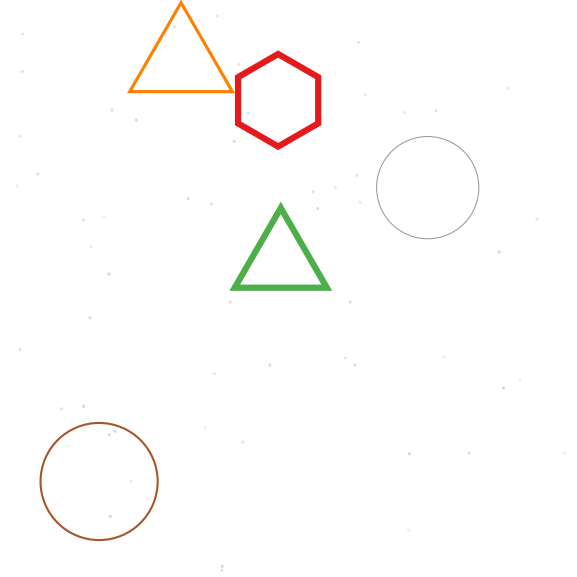[{"shape": "hexagon", "thickness": 3, "radius": 0.4, "center": [0.482, 0.826]}, {"shape": "triangle", "thickness": 3, "radius": 0.46, "center": [0.486, 0.547]}, {"shape": "triangle", "thickness": 1.5, "radius": 0.51, "center": [0.314, 0.892]}, {"shape": "circle", "thickness": 1, "radius": 0.51, "center": [0.172, 0.165]}, {"shape": "circle", "thickness": 0.5, "radius": 0.44, "center": [0.741, 0.674]}]